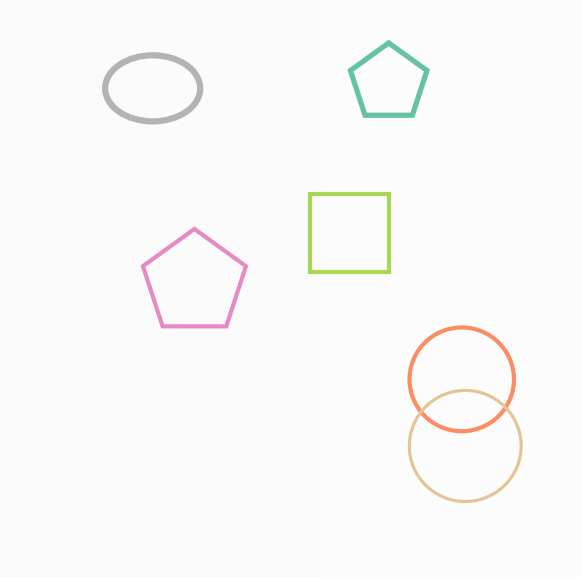[{"shape": "pentagon", "thickness": 2.5, "radius": 0.35, "center": [0.669, 0.856]}, {"shape": "circle", "thickness": 2, "radius": 0.45, "center": [0.794, 0.342]}, {"shape": "pentagon", "thickness": 2, "radius": 0.47, "center": [0.335, 0.509]}, {"shape": "square", "thickness": 2, "radius": 0.34, "center": [0.601, 0.596]}, {"shape": "circle", "thickness": 1.5, "radius": 0.48, "center": [0.8, 0.227]}, {"shape": "oval", "thickness": 3, "radius": 0.41, "center": [0.263, 0.846]}]